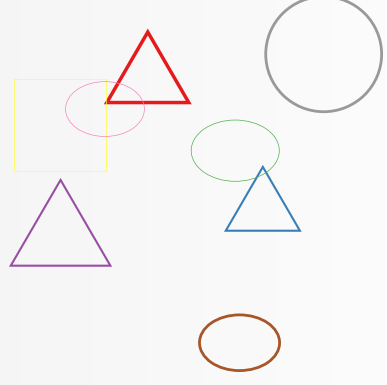[{"shape": "triangle", "thickness": 2.5, "radius": 0.61, "center": [0.381, 0.795]}, {"shape": "triangle", "thickness": 1.5, "radius": 0.55, "center": [0.678, 0.456]}, {"shape": "oval", "thickness": 0.5, "radius": 0.57, "center": [0.607, 0.609]}, {"shape": "triangle", "thickness": 1.5, "radius": 0.74, "center": [0.156, 0.384]}, {"shape": "square", "thickness": 0.5, "radius": 0.6, "center": [0.155, 0.675]}, {"shape": "oval", "thickness": 2, "radius": 0.52, "center": [0.618, 0.11]}, {"shape": "oval", "thickness": 0.5, "radius": 0.51, "center": [0.271, 0.717]}, {"shape": "circle", "thickness": 2, "radius": 0.75, "center": [0.835, 0.859]}]